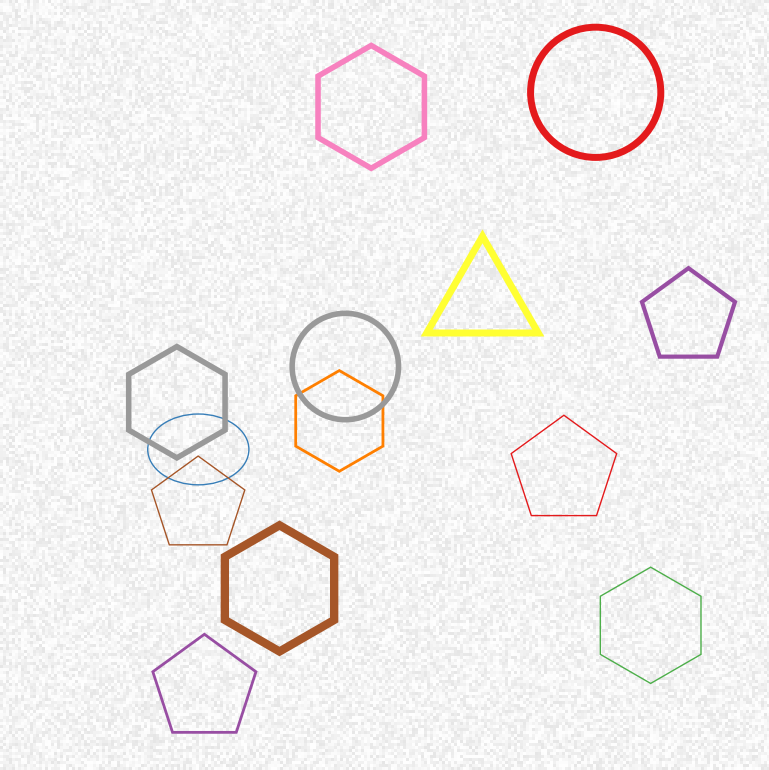[{"shape": "circle", "thickness": 2.5, "radius": 0.42, "center": [0.774, 0.88]}, {"shape": "pentagon", "thickness": 0.5, "radius": 0.36, "center": [0.732, 0.389]}, {"shape": "oval", "thickness": 0.5, "radius": 0.33, "center": [0.258, 0.416]}, {"shape": "hexagon", "thickness": 0.5, "radius": 0.38, "center": [0.845, 0.188]}, {"shape": "pentagon", "thickness": 1, "radius": 0.35, "center": [0.265, 0.106]}, {"shape": "pentagon", "thickness": 1.5, "radius": 0.32, "center": [0.894, 0.588]}, {"shape": "hexagon", "thickness": 1, "radius": 0.33, "center": [0.441, 0.453]}, {"shape": "triangle", "thickness": 2.5, "radius": 0.42, "center": [0.627, 0.609]}, {"shape": "hexagon", "thickness": 3, "radius": 0.41, "center": [0.363, 0.236]}, {"shape": "pentagon", "thickness": 0.5, "radius": 0.32, "center": [0.257, 0.344]}, {"shape": "hexagon", "thickness": 2, "radius": 0.4, "center": [0.482, 0.861]}, {"shape": "hexagon", "thickness": 2, "radius": 0.36, "center": [0.23, 0.478]}, {"shape": "circle", "thickness": 2, "radius": 0.35, "center": [0.448, 0.524]}]